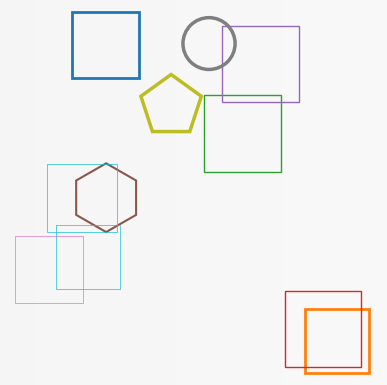[{"shape": "square", "thickness": 2, "radius": 0.43, "center": [0.272, 0.883]}, {"shape": "square", "thickness": 2, "radius": 0.42, "center": [0.87, 0.114]}, {"shape": "square", "thickness": 1, "radius": 0.5, "center": [0.625, 0.653]}, {"shape": "square", "thickness": 1, "radius": 0.49, "center": [0.834, 0.144]}, {"shape": "square", "thickness": 1, "radius": 0.49, "center": [0.672, 0.833]}, {"shape": "hexagon", "thickness": 1.5, "radius": 0.45, "center": [0.274, 0.487]}, {"shape": "square", "thickness": 0.5, "radius": 0.44, "center": [0.125, 0.3]}, {"shape": "circle", "thickness": 2.5, "radius": 0.34, "center": [0.539, 0.887]}, {"shape": "pentagon", "thickness": 2.5, "radius": 0.41, "center": [0.442, 0.725]}, {"shape": "square", "thickness": 0.5, "radius": 0.41, "center": [0.227, 0.332]}, {"shape": "square", "thickness": 0.5, "radius": 0.45, "center": [0.212, 0.486]}]